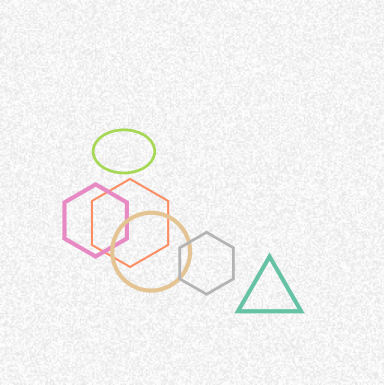[{"shape": "triangle", "thickness": 3, "radius": 0.47, "center": [0.7, 0.239]}, {"shape": "hexagon", "thickness": 1.5, "radius": 0.57, "center": [0.338, 0.421]}, {"shape": "hexagon", "thickness": 3, "radius": 0.47, "center": [0.248, 0.427]}, {"shape": "oval", "thickness": 2, "radius": 0.4, "center": [0.322, 0.607]}, {"shape": "circle", "thickness": 3, "radius": 0.51, "center": [0.393, 0.346]}, {"shape": "hexagon", "thickness": 2, "radius": 0.4, "center": [0.537, 0.316]}]